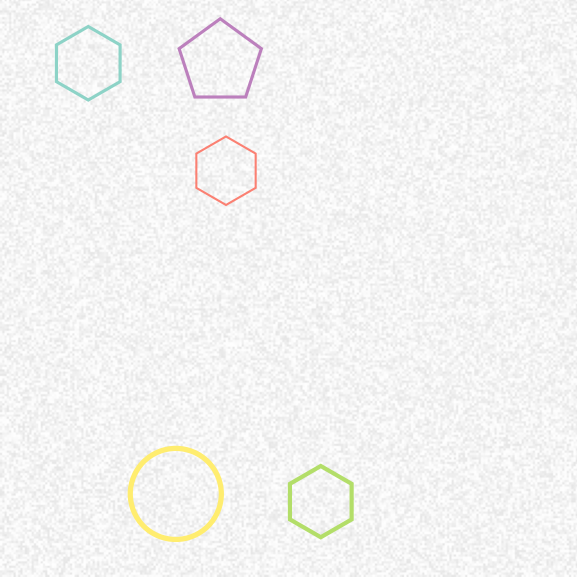[{"shape": "hexagon", "thickness": 1.5, "radius": 0.32, "center": [0.153, 0.89]}, {"shape": "hexagon", "thickness": 1, "radius": 0.3, "center": [0.391, 0.704]}, {"shape": "hexagon", "thickness": 2, "radius": 0.31, "center": [0.555, 0.131]}, {"shape": "pentagon", "thickness": 1.5, "radius": 0.37, "center": [0.381, 0.892]}, {"shape": "circle", "thickness": 2.5, "radius": 0.39, "center": [0.304, 0.144]}]